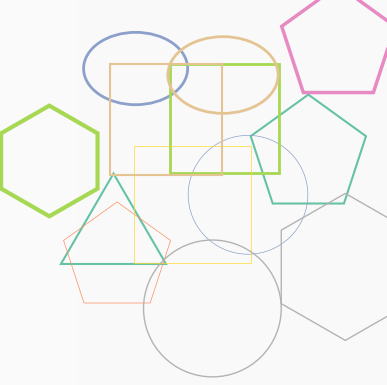[{"shape": "pentagon", "thickness": 1.5, "radius": 0.78, "center": [0.796, 0.598]}, {"shape": "triangle", "thickness": 1.5, "radius": 0.78, "center": [0.293, 0.393]}, {"shape": "pentagon", "thickness": 0.5, "radius": 0.73, "center": [0.302, 0.33]}, {"shape": "oval", "thickness": 2, "radius": 0.67, "center": [0.35, 0.822]}, {"shape": "circle", "thickness": 0.5, "radius": 0.77, "center": [0.64, 0.494]}, {"shape": "pentagon", "thickness": 2.5, "radius": 0.77, "center": [0.873, 0.884]}, {"shape": "square", "thickness": 2, "radius": 0.71, "center": [0.579, 0.692]}, {"shape": "hexagon", "thickness": 3, "radius": 0.72, "center": [0.127, 0.582]}, {"shape": "square", "thickness": 0.5, "radius": 0.76, "center": [0.497, 0.469]}, {"shape": "oval", "thickness": 2, "radius": 0.71, "center": [0.575, 0.805]}, {"shape": "square", "thickness": 1.5, "radius": 0.72, "center": [0.428, 0.689]}, {"shape": "circle", "thickness": 1, "radius": 0.89, "center": [0.548, 0.199]}, {"shape": "hexagon", "thickness": 1, "radius": 0.95, "center": [0.891, 0.307]}]